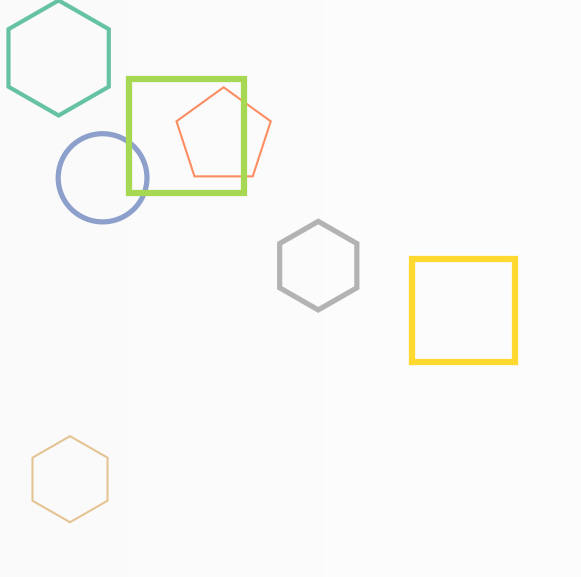[{"shape": "hexagon", "thickness": 2, "radius": 0.5, "center": [0.101, 0.899]}, {"shape": "pentagon", "thickness": 1, "radius": 0.43, "center": [0.385, 0.763]}, {"shape": "circle", "thickness": 2.5, "radius": 0.38, "center": [0.176, 0.691]}, {"shape": "square", "thickness": 3, "radius": 0.49, "center": [0.321, 0.764]}, {"shape": "square", "thickness": 3, "radius": 0.44, "center": [0.797, 0.462]}, {"shape": "hexagon", "thickness": 1, "radius": 0.37, "center": [0.12, 0.169]}, {"shape": "hexagon", "thickness": 2.5, "radius": 0.38, "center": [0.548, 0.539]}]